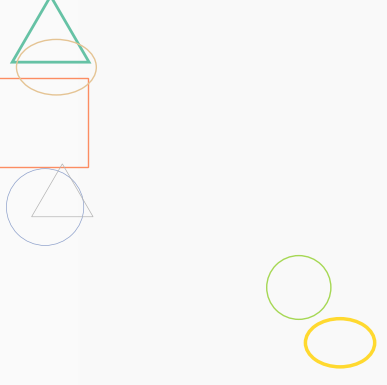[{"shape": "triangle", "thickness": 2, "radius": 0.57, "center": [0.131, 0.896]}, {"shape": "square", "thickness": 1, "radius": 0.58, "center": [0.112, 0.682]}, {"shape": "circle", "thickness": 0.5, "radius": 0.5, "center": [0.116, 0.462]}, {"shape": "circle", "thickness": 1, "radius": 0.41, "center": [0.771, 0.253]}, {"shape": "oval", "thickness": 2.5, "radius": 0.45, "center": [0.878, 0.11]}, {"shape": "oval", "thickness": 1, "radius": 0.52, "center": [0.146, 0.826]}, {"shape": "triangle", "thickness": 0.5, "radius": 0.46, "center": [0.161, 0.483]}]